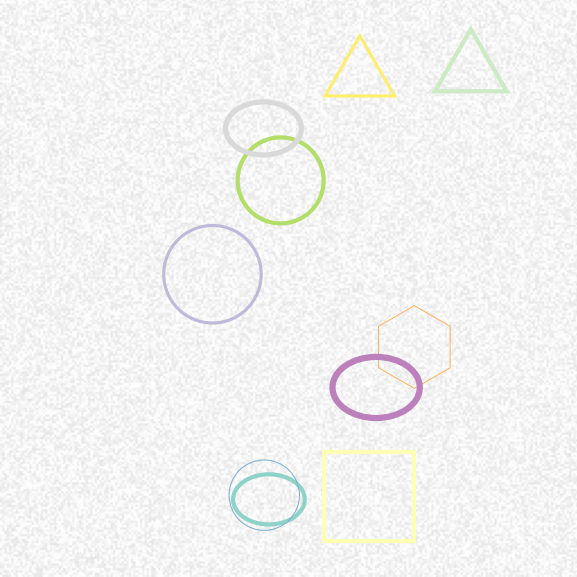[{"shape": "oval", "thickness": 2, "radius": 0.31, "center": [0.466, 0.134]}, {"shape": "square", "thickness": 2, "radius": 0.39, "center": [0.639, 0.14]}, {"shape": "circle", "thickness": 1.5, "radius": 0.42, "center": [0.368, 0.524]}, {"shape": "circle", "thickness": 0.5, "radius": 0.3, "center": [0.458, 0.142]}, {"shape": "hexagon", "thickness": 0.5, "radius": 0.36, "center": [0.717, 0.398]}, {"shape": "circle", "thickness": 2, "radius": 0.37, "center": [0.486, 0.687]}, {"shape": "oval", "thickness": 2.5, "radius": 0.33, "center": [0.456, 0.777]}, {"shape": "oval", "thickness": 3, "radius": 0.38, "center": [0.651, 0.328]}, {"shape": "triangle", "thickness": 2, "radius": 0.36, "center": [0.815, 0.877]}, {"shape": "triangle", "thickness": 1.5, "radius": 0.35, "center": [0.623, 0.868]}]